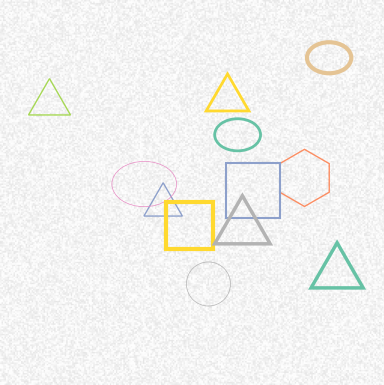[{"shape": "oval", "thickness": 2, "radius": 0.3, "center": [0.617, 0.65]}, {"shape": "triangle", "thickness": 2.5, "radius": 0.39, "center": [0.876, 0.291]}, {"shape": "hexagon", "thickness": 1, "radius": 0.37, "center": [0.791, 0.538]}, {"shape": "triangle", "thickness": 1, "radius": 0.29, "center": [0.424, 0.468]}, {"shape": "square", "thickness": 1.5, "radius": 0.35, "center": [0.658, 0.505]}, {"shape": "oval", "thickness": 0.5, "radius": 0.42, "center": [0.375, 0.522]}, {"shape": "triangle", "thickness": 1, "radius": 0.31, "center": [0.129, 0.733]}, {"shape": "triangle", "thickness": 2, "radius": 0.32, "center": [0.591, 0.744]}, {"shape": "square", "thickness": 3, "radius": 0.31, "center": [0.491, 0.415]}, {"shape": "oval", "thickness": 3, "radius": 0.29, "center": [0.855, 0.85]}, {"shape": "triangle", "thickness": 2.5, "radius": 0.42, "center": [0.63, 0.408]}, {"shape": "circle", "thickness": 0.5, "radius": 0.29, "center": [0.541, 0.262]}]